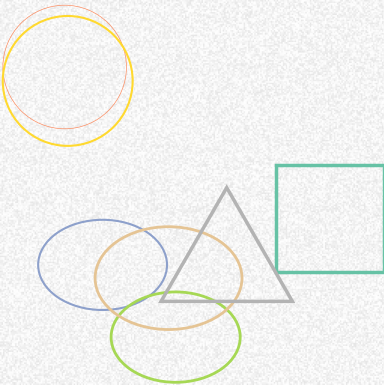[{"shape": "square", "thickness": 2.5, "radius": 0.7, "center": [0.858, 0.433]}, {"shape": "circle", "thickness": 0.5, "radius": 0.8, "center": [0.168, 0.826]}, {"shape": "oval", "thickness": 1.5, "radius": 0.84, "center": [0.266, 0.312]}, {"shape": "oval", "thickness": 2, "radius": 0.84, "center": [0.456, 0.124]}, {"shape": "circle", "thickness": 1.5, "radius": 0.84, "center": [0.176, 0.79]}, {"shape": "oval", "thickness": 2, "radius": 0.95, "center": [0.438, 0.278]}, {"shape": "triangle", "thickness": 2.5, "radius": 0.98, "center": [0.589, 0.316]}]